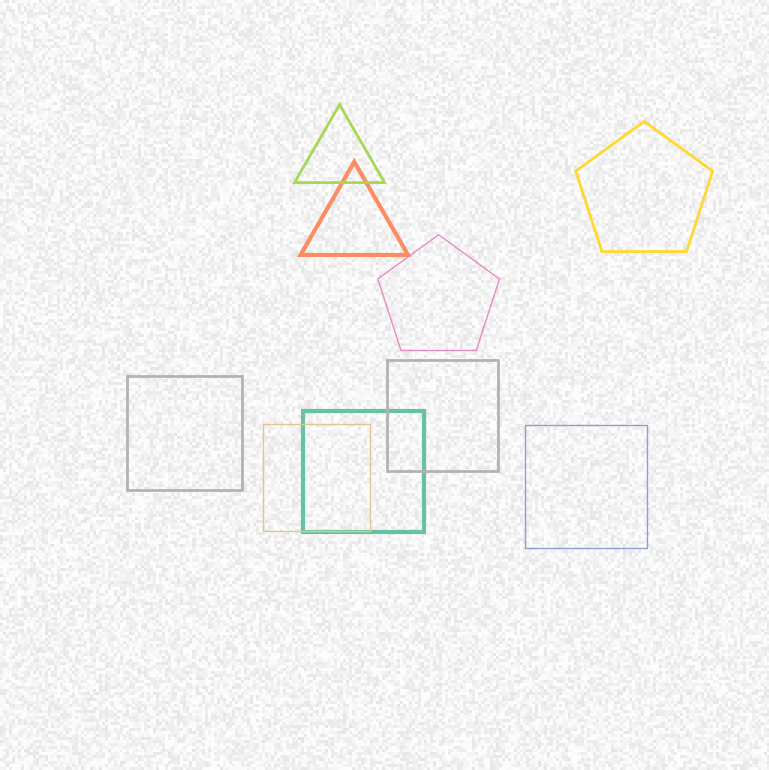[{"shape": "square", "thickness": 1.5, "radius": 0.39, "center": [0.472, 0.388]}, {"shape": "triangle", "thickness": 1.5, "radius": 0.4, "center": [0.46, 0.709]}, {"shape": "square", "thickness": 0.5, "radius": 0.4, "center": [0.761, 0.369]}, {"shape": "pentagon", "thickness": 0.5, "radius": 0.42, "center": [0.57, 0.612]}, {"shape": "triangle", "thickness": 1, "radius": 0.34, "center": [0.441, 0.797]}, {"shape": "pentagon", "thickness": 1, "radius": 0.47, "center": [0.837, 0.749]}, {"shape": "square", "thickness": 0.5, "radius": 0.35, "center": [0.411, 0.38]}, {"shape": "square", "thickness": 1, "radius": 0.37, "center": [0.239, 0.438]}, {"shape": "square", "thickness": 1, "radius": 0.36, "center": [0.574, 0.461]}]